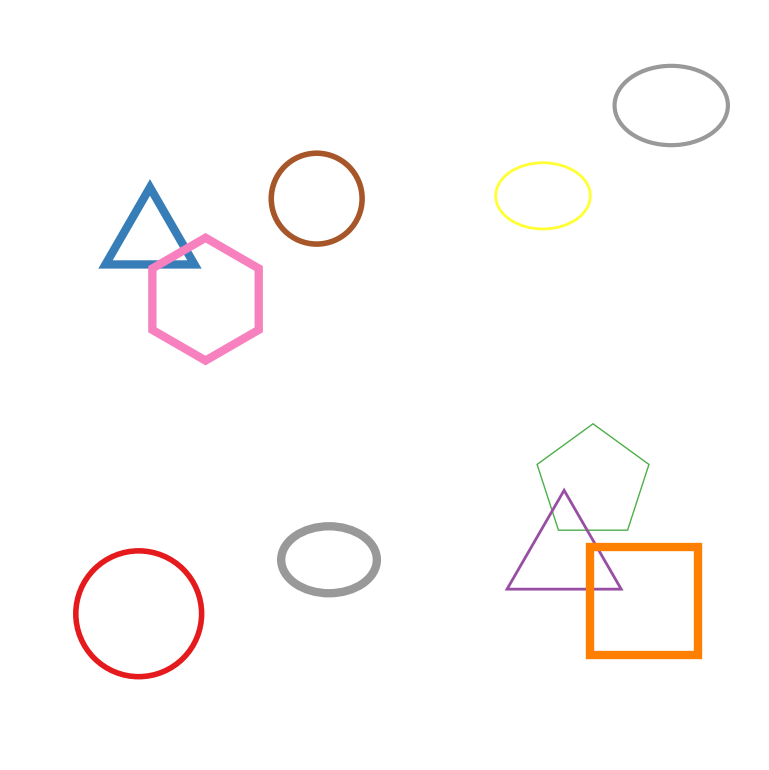[{"shape": "circle", "thickness": 2, "radius": 0.41, "center": [0.18, 0.203]}, {"shape": "triangle", "thickness": 3, "radius": 0.33, "center": [0.195, 0.69]}, {"shape": "pentagon", "thickness": 0.5, "radius": 0.38, "center": [0.77, 0.373]}, {"shape": "triangle", "thickness": 1, "radius": 0.43, "center": [0.733, 0.278]}, {"shape": "square", "thickness": 3, "radius": 0.35, "center": [0.836, 0.22]}, {"shape": "oval", "thickness": 1, "radius": 0.31, "center": [0.705, 0.746]}, {"shape": "circle", "thickness": 2, "radius": 0.3, "center": [0.411, 0.742]}, {"shape": "hexagon", "thickness": 3, "radius": 0.4, "center": [0.267, 0.611]}, {"shape": "oval", "thickness": 1.5, "radius": 0.37, "center": [0.872, 0.863]}, {"shape": "oval", "thickness": 3, "radius": 0.31, "center": [0.427, 0.273]}]